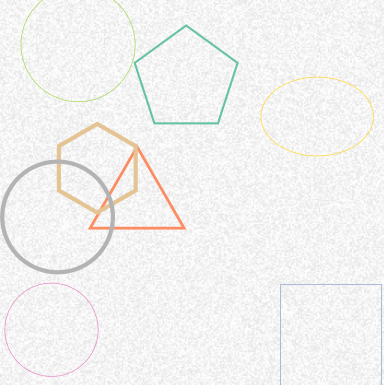[{"shape": "pentagon", "thickness": 1.5, "radius": 0.7, "center": [0.484, 0.793]}, {"shape": "triangle", "thickness": 2, "radius": 0.7, "center": [0.356, 0.478]}, {"shape": "square", "thickness": 0.5, "radius": 0.66, "center": [0.858, 0.13]}, {"shape": "circle", "thickness": 0.5, "radius": 0.61, "center": [0.134, 0.143]}, {"shape": "circle", "thickness": 0.5, "radius": 0.74, "center": [0.203, 0.884]}, {"shape": "oval", "thickness": 0.5, "radius": 0.73, "center": [0.824, 0.697]}, {"shape": "hexagon", "thickness": 3, "radius": 0.58, "center": [0.253, 0.563]}, {"shape": "circle", "thickness": 3, "radius": 0.72, "center": [0.15, 0.436]}]